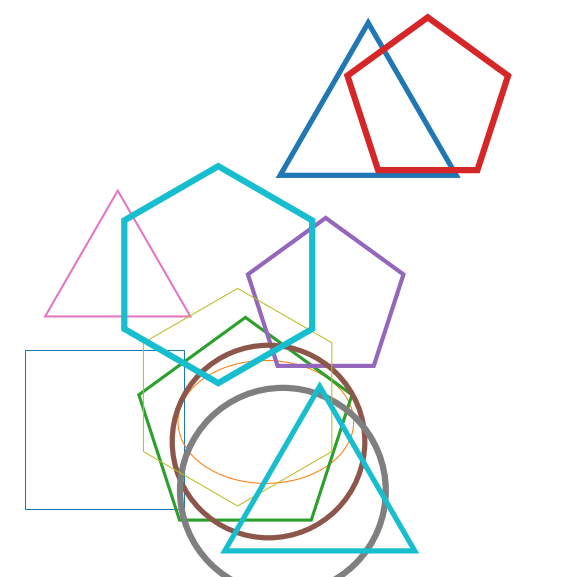[{"shape": "square", "thickness": 0.5, "radius": 0.69, "center": [0.18, 0.256]}, {"shape": "triangle", "thickness": 2.5, "radius": 0.88, "center": [0.638, 0.784]}, {"shape": "oval", "thickness": 0.5, "radius": 0.76, "center": [0.46, 0.269]}, {"shape": "pentagon", "thickness": 1.5, "radius": 0.97, "center": [0.425, 0.256]}, {"shape": "pentagon", "thickness": 3, "radius": 0.73, "center": [0.741, 0.823]}, {"shape": "pentagon", "thickness": 2, "radius": 0.71, "center": [0.564, 0.48]}, {"shape": "circle", "thickness": 2.5, "radius": 0.83, "center": [0.465, 0.235]}, {"shape": "triangle", "thickness": 1, "radius": 0.73, "center": [0.204, 0.524]}, {"shape": "circle", "thickness": 3, "radius": 0.89, "center": [0.49, 0.149]}, {"shape": "hexagon", "thickness": 0.5, "radius": 0.94, "center": [0.411, 0.311]}, {"shape": "hexagon", "thickness": 3, "radius": 0.94, "center": [0.378, 0.524]}, {"shape": "triangle", "thickness": 2.5, "radius": 0.95, "center": [0.554, 0.14]}]